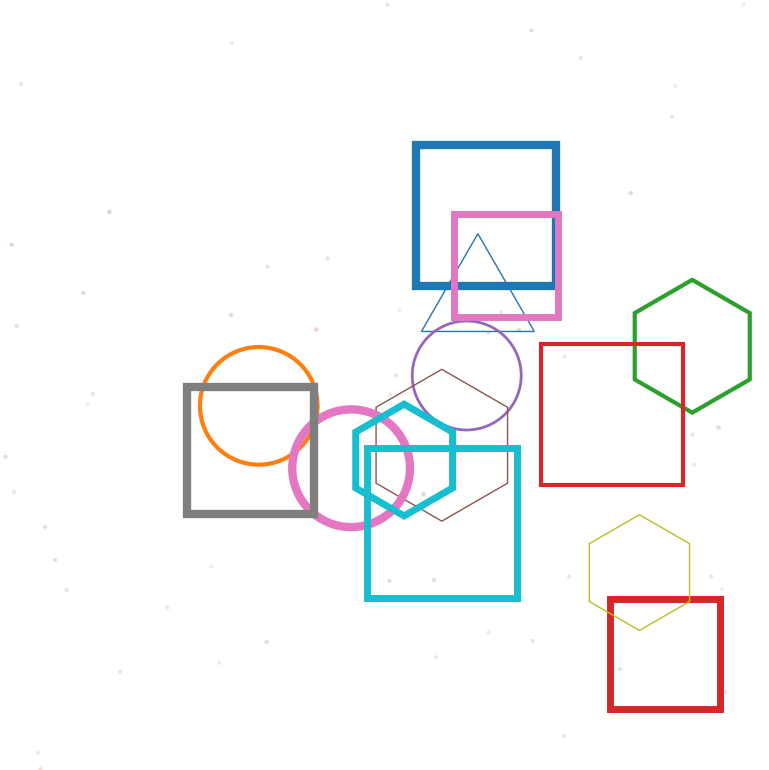[{"shape": "square", "thickness": 3, "radius": 0.46, "center": [0.631, 0.721]}, {"shape": "triangle", "thickness": 0.5, "radius": 0.42, "center": [0.621, 0.612]}, {"shape": "circle", "thickness": 1.5, "radius": 0.38, "center": [0.336, 0.473]}, {"shape": "hexagon", "thickness": 1.5, "radius": 0.43, "center": [0.899, 0.55]}, {"shape": "square", "thickness": 2.5, "radius": 0.35, "center": [0.864, 0.151]}, {"shape": "square", "thickness": 1.5, "radius": 0.46, "center": [0.795, 0.462]}, {"shape": "circle", "thickness": 1, "radius": 0.35, "center": [0.606, 0.512]}, {"shape": "hexagon", "thickness": 0.5, "radius": 0.49, "center": [0.574, 0.422]}, {"shape": "circle", "thickness": 3, "radius": 0.38, "center": [0.456, 0.392]}, {"shape": "square", "thickness": 2.5, "radius": 0.34, "center": [0.657, 0.655]}, {"shape": "square", "thickness": 3, "radius": 0.41, "center": [0.325, 0.415]}, {"shape": "hexagon", "thickness": 0.5, "radius": 0.38, "center": [0.83, 0.256]}, {"shape": "hexagon", "thickness": 2.5, "radius": 0.36, "center": [0.525, 0.403]}, {"shape": "square", "thickness": 2.5, "radius": 0.49, "center": [0.575, 0.321]}]